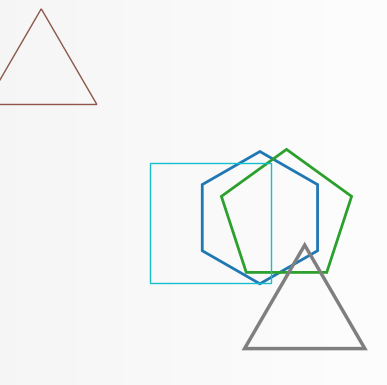[{"shape": "hexagon", "thickness": 2, "radius": 0.86, "center": [0.671, 0.435]}, {"shape": "pentagon", "thickness": 2, "radius": 0.88, "center": [0.739, 0.435]}, {"shape": "triangle", "thickness": 1, "radius": 0.83, "center": [0.107, 0.811]}, {"shape": "triangle", "thickness": 2.5, "radius": 0.9, "center": [0.786, 0.184]}, {"shape": "square", "thickness": 1, "radius": 0.78, "center": [0.542, 0.421]}]